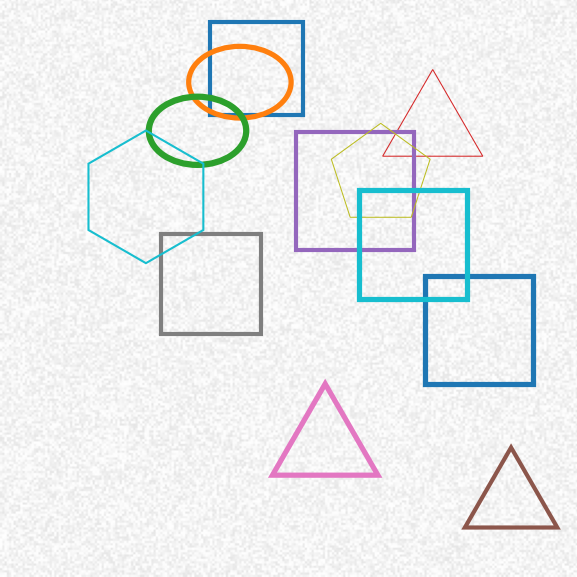[{"shape": "square", "thickness": 2, "radius": 0.4, "center": [0.444, 0.881]}, {"shape": "square", "thickness": 2.5, "radius": 0.47, "center": [0.83, 0.428]}, {"shape": "oval", "thickness": 2.5, "radius": 0.44, "center": [0.415, 0.857]}, {"shape": "oval", "thickness": 3, "radius": 0.42, "center": [0.342, 0.773]}, {"shape": "triangle", "thickness": 0.5, "radius": 0.5, "center": [0.749, 0.779]}, {"shape": "square", "thickness": 2, "radius": 0.51, "center": [0.615, 0.669]}, {"shape": "triangle", "thickness": 2, "radius": 0.46, "center": [0.885, 0.132]}, {"shape": "triangle", "thickness": 2.5, "radius": 0.53, "center": [0.563, 0.229]}, {"shape": "square", "thickness": 2, "radius": 0.43, "center": [0.365, 0.507]}, {"shape": "pentagon", "thickness": 0.5, "radius": 0.45, "center": [0.659, 0.696]}, {"shape": "hexagon", "thickness": 1, "radius": 0.57, "center": [0.253, 0.658]}, {"shape": "square", "thickness": 2.5, "radius": 0.47, "center": [0.715, 0.575]}]